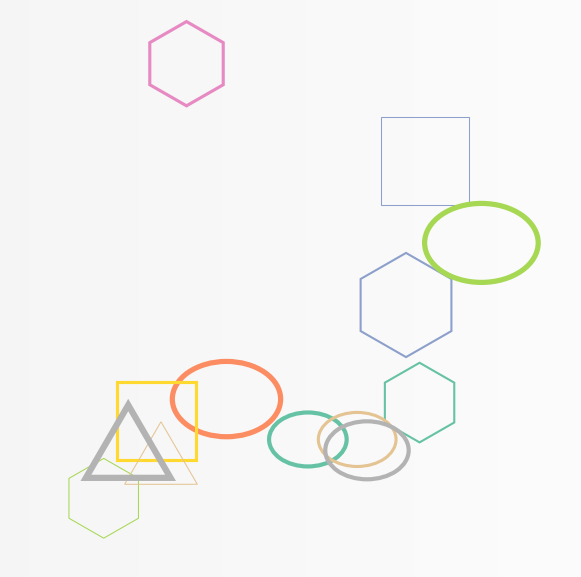[{"shape": "hexagon", "thickness": 1, "radius": 0.34, "center": [0.722, 0.302]}, {"shape": "oval", "thickness": 2, "radius": 0.33, "center": [0.53, 0.238]}, {"shape": "oval", "thickness": 2.5, "radius": 0.47, "center": [0.39, 0.308]}, {"shape": "hexagon", "thickness": 1, "radius": 0.45, "center": [0.699, 0.471]}, {"shape": "square", "thickness": 0.5, "radius": 0.38, "center": [0.732, 0.72]}, {"shape": "hexagon", "thickness": 1.5, "radius": 0.36, "center": [0.321, 0.889]}, {"shape": "oval", "thickness": 2.5, "radius": 0.49, "center": [0.828, 0.579]}, {"shape": "hexagon", "thickness": 0.5, "radius": 0.35, "center": [0.178, 0.136]}, {"shape": "square", "thickness": 1.5, "radius": 0.34, "center": [0.269, 0.269]}, {"shape": "triangle", "thickness": 0.5, "radius": 0.36, "center": [0.277, 0.197]}, {"shape": "oval", "thickness": 1.5, "radius": 0.33, "center": [0.615, 0.238]}, {"shape": "triangle", "thickness": 3, "radius": 0.42, "center": [0.221, 0.214]}, {"shape": "oval", "thickness": 2, "radius": 0.36, "center": [0.631, 0.219]}]